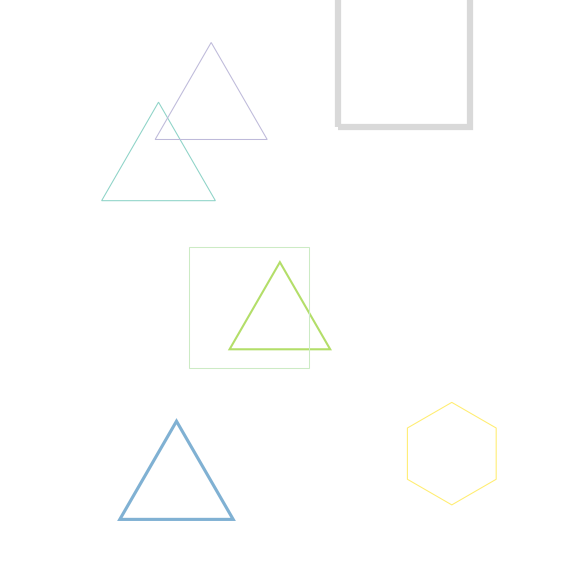[{"shape": "triangle", "thickness": 0.5, "radius": 0.57, "center": [0.274, 0.708]}, {"shape": "triangle", "thickness": 0.5, "radius": 0.56, "center": [0.366, 0.814]}, {"shape": "triangle", "thickness": 1.5, "radius": 0.57, "center": [0.306, 0.156]}, {"shape": "triangle", "thickness": 1, "radius": 0.5, "center": [0.485, 0.445]}, {"shape": "square", "thickness": 3, "radius": 0.57, "center": [0.699, 0.893]}, {"shape": "square", "thickness": 0.5, "radius": 0.52, "center": [0.431, 0.467]}, {"shape": "hexagon", "thickness": 0.5, "radius": 0.44, "center": [0.782, 0.214]}]